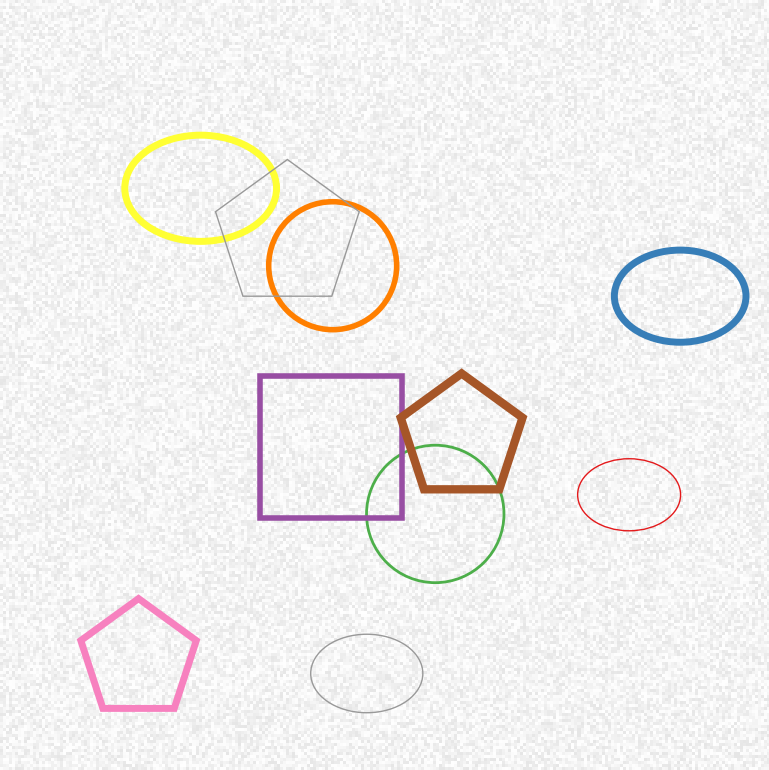[{"shape": "oval", "thickness": 0.5, "radius": 0.33, "center": [0.817, 0.357]}, {"shape": "oval", "thickness": 2.5, "radius": 0.43, "center": [0.883, 0.615]}, {"shape": "circle", "thickness": 1, "radius": 0.45, "center": [0.565, 0.333]}, {"shape": "square", "thickness": 2, "radius": 0.46, "center": [0.43, 0.419]}, {"shape": "circle", "thickness": 2, "radius": 0.42, "center": [0.432, 0.655]}, {"shape": "oval", "thickness": 2.5, "radius": 0.49, "center": [0.261, 0.755]}, {"shape": "pentagon", "thickness": 3, "radius": 0.42, "center": [0.6, 0.432]}, {"shape": "pentagon", "thickness": 2.5, "radius": 0.39, "center": [0.18, 0.144]}, {"shape": "pentagon", "thickness": 0.5, "radius": 0.49, "center": [0.373, 0.695]}, {"shape": "oval", "thickness": 0.5, "radius": 0.36, "center": [0.476, 0.125]}]